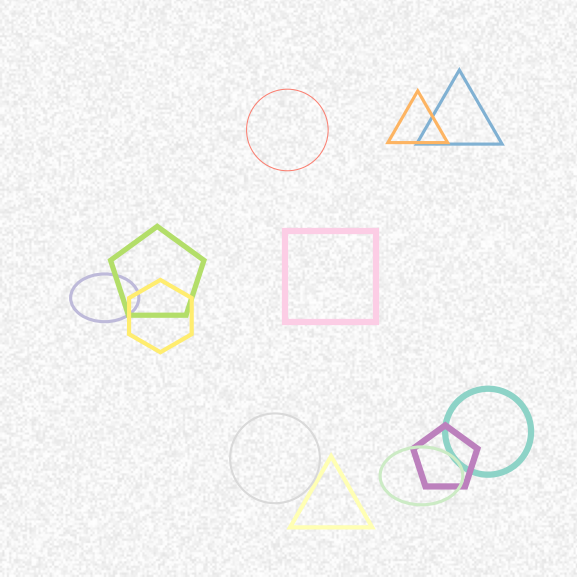[{"shape": "circle", "thickness": 3, "radius": 0.37, "center": [0.845, 0.252]}, {"shape": "triangle", "thickness": 2, "radius": 0.41, "center": [0.573, 0.127]}, {"shape": "oval", "thickness": 1.5, "radius": 0.3, "center": [0.181, 0.483]}, {"shape": "circle", "thickness": 0.5, "radius": 0.35, "center": [0.498, 0.774]}, {"shape": "triangle", "thickness": 1.5, "radius": 0.43, "center": [0.795, 0.792]}, {"shape": "triangle", "thickness": 1.5, "radius": 0.3, "center": [0.723, 0.782]}, {"shape": "pentagon", "thickness": 2.5, "radius": 0.43, "center": [0.272, 0.522]}, {"shape": "square", "thickness": 3, "radius": 0.39, "center": [0.573, 0.52]}, {"shape": "circle", "thickness": 1, "radius": 0.39, "center": [0.476, 0.206]}, {"shape": "pentagon", "thickness": 3, "radius": 0.29, "center": [0.771, 0.204]}, {"shape": "oval", "thickness": 1.5, "radius": 0.36, "center": [0.73, 0.175]}, {"shape": "hexagon", "thickness": 2, "radius": 0.31, "center": [0.278, 0.452]}]